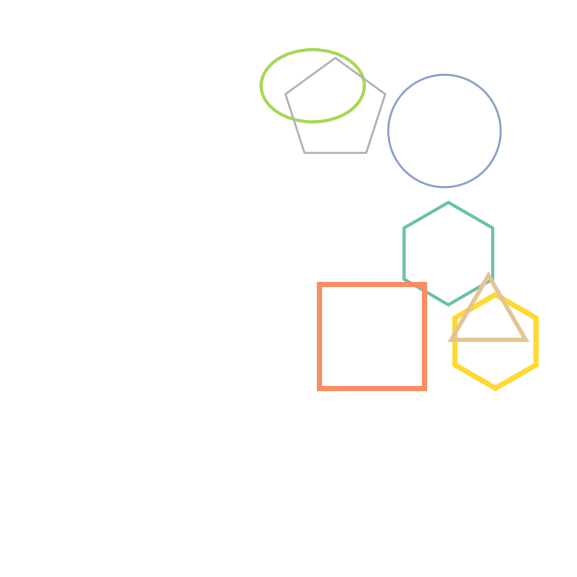[{"shape": "hexagon", "thickness": 1.5, "radius": 0.44, "center": [0.776, 0.56]}, {"shape": "square", "thickness": 2.5, "radius": 0.45, "center": [0.643, 0.417]}, {"shape": "circle", "thickness": 1, "radius": 0.49, "center": [0.77, 0.772]}, {"shape": "oval", "thickness": 1.5, "radius": 0.45, "center": [0.542, 0.851]}, {"shape": "hexagon", "thickness": 2.5, "radius": 0.41, "center": [0.858, 0.408]}, {"shape": "triangle", "thickness": 2, "radius": 0.37, "center": [0.846, 0.448]}, {"shape": "pentagon", "thickness": 1, "radius": 0.45, "center": [0.581, 0.808]}]